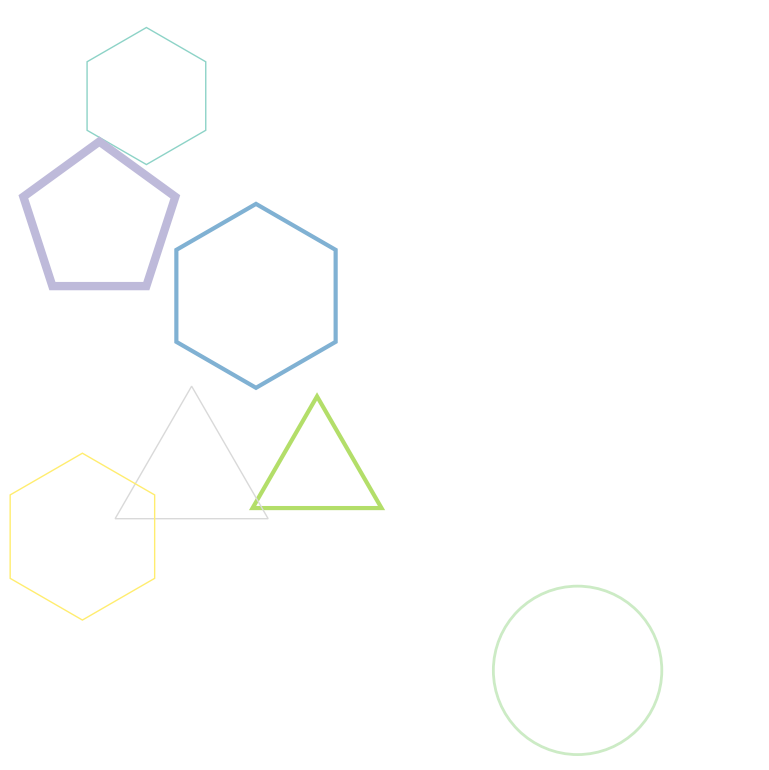[{"shape": "hexagon", "thickness": 0.5, "radius": 0.44, "center": [0.19, 0.875]}, {"shape": "pentagon", "thickness": 3, "radius": 0.52, "center": [0.129, 0.712]}, {"shape": "hexagon", "thickness": 1.5, "radius": 0.6, "center": [0.332, 0.616]}, {"shape": "triangle", "thickness": 1.5, "radius": 0.48, "center": [0.412, 0.389]}, {"shape": "triangle", "thickness": 0.5, "radius": 0.57, "center": [0.249, 0.384]}, {"shape": "circle", "thickness": 1, "radius": 0.55, "center": [0.75, 0.129]}, {"shape": "hexagon", "thickness": 0.5, "radius": 0.54, "center": [0.107, 0.303]}]